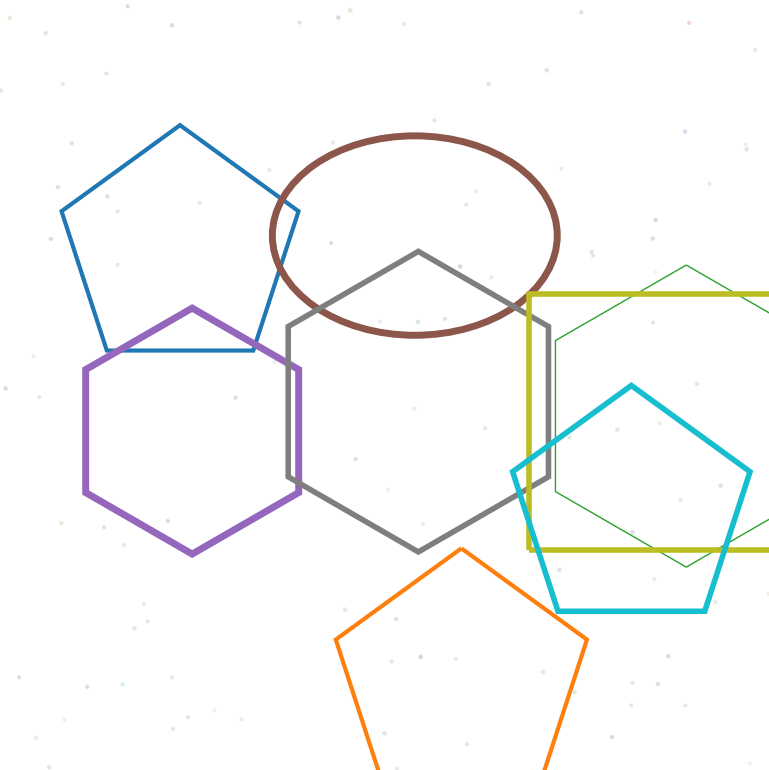[{"shape": "pentagon", "thickness": 1.5, "radius": 0.81, "center": [0.234, 0.676]}, {"shape": "pentagon", "thickness": 1.5, "radius": 0.86, "center": [0.599, 0.116]}, {"shape": "hexagon", "thickness": 0.5, "radius": 0.98, "center": [0.891, 0.46]}, {"shape": "hexagon", "thickness": 2.5, "radius": 0.8, "center": [0.25, 0.44]}, {"shape": "oval", "thickness": 2.5, "radius": 0.92, "center": [0.539, 0.694]}, {"shape": "hexagon", "thickness": 2, "radius": 0.98, "center": [0.543, 0.478]}, {"shape": "square", "thickness": 2, "radius": 0.83, "center": [0.853, 0.452]}, {"shape": "pentagon", "thickness": 2, "radius": 0.81, "center": [0.82, 0.337]}]